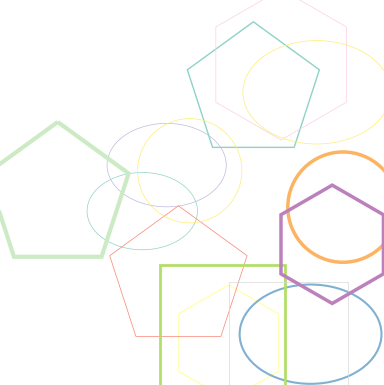[{"shape": "pentagon", "thickness": 1, "radius": 0.9, "center": [0.658, 0.763]}, {"shape": "oval", "thickness": 0.5, "radius": 0.72, "center": [0.37, 0.452]}, {"shape": "hexagon", "thickness": 1, "radius": 0.75, "center": [0.594, 0.11]}, {"shape": "oval", "thickness": 0.5, "radius": 0.77, "center": [0.433, 0.571]}, {"shape": "pentagon", "thickness": 0.5, "radius": 0.94, "center": [0.463, 0.278]}, {"shape": "oval", "thickness": 1.5, "radius": 0.92, "center": [0.807, 0.132]}, {"shape": "circle", "thickness": 2.5, "radius": 0.72, "center": [0.891, 0.462]}, {"shape": "square", "thickness": 2, "radius": 0.81, "center": [0.578, 0.149]}, {"shape": "hexagon", "thickness": 0.5, "radius": 0.98, "center": [0.73, 0.832]}, {"shape": "square", "thickness": 0.5, "radius": 0.77, "center": [0.749, 0.114]}, {"shape": "hexagon", "thickness": 2.5, "radius": 0.77, "center": [0.863, 0.365]}, {"shape": "pentagon", "thickness": 3, "radius": 0.97, "center": [0.15, 0.49]}, {"shape": "circle", "thickness": 0.5, "radius": 0.68, "center": [0.493, 0.556]}, {"shape": "oval", "thickness": 0.5, "radius": 0.96, "center": [0.823, 0.76]}]